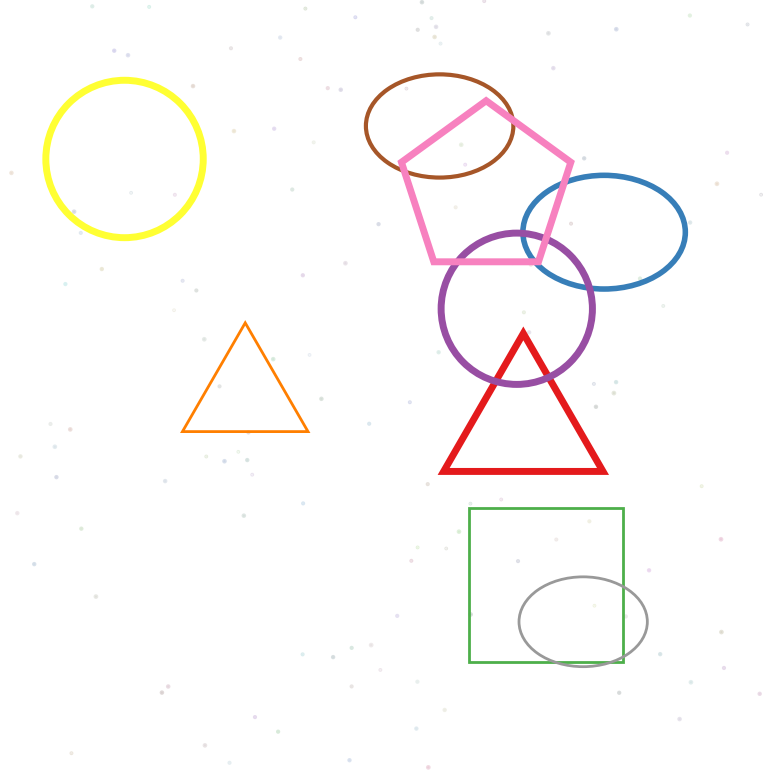[{"shape": "triangle", "thickness": 2.5, "radius": 0.6, "center": [0.68, 0.447]}, {"shape": "oval", "thickness": 2, "radius": 0.53, "center": [0.785, 0.698]}, {"shape": "square", "thickness": 1, "radius": 0.5, "center": [0.709, 0.24]}, {"shape": "circle", "thickness": 2.5, "radius": 0.49, "center": [0.671, 0.599]}, {"shape": "triangle", "thickness": 1, "radius": 0.47, "center": [0.318, 0.487]}, {"shape": "circle", "thickness": 2.5, "radius": 0.51, "center": [0.162, 0.794]}, {"shape": "oval", "thickness": 1.5, "radius": 0.48, "center": [0.571, 0.836]}, {"shape": "pentagon", "thickness": 2.5, "radius": 0.58, "center": [0.631, 0.754]}, {"shape": "oval", "thickness": 1, "radius": 0.42, "center": [0.757, 0.193]}]